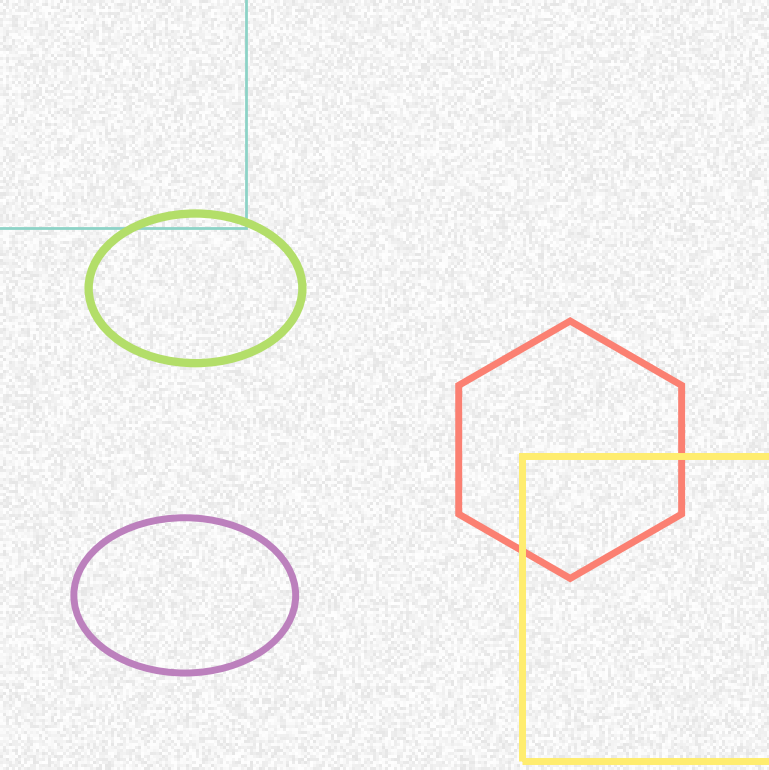[{"shape": "square", "thickness": 1, "radius": 0.91, "center": [0.138, 0.885]}, {"shape": "hexagon", "thickness": 2.5, "radius": 0.84, "center": [0.74, 0.416]}, {"shape": "oval", "thickness": 3, "radius": 0.69, "center": [0.254, 0.626]}, {"shape": "oval", "thickness": 2.5, "radius": 0.72, "center": [0.24, 0.227]}, {"shape": "square", "thickness": 2.5, "radius": 0.99, "center": [0.877, 0.21]}]